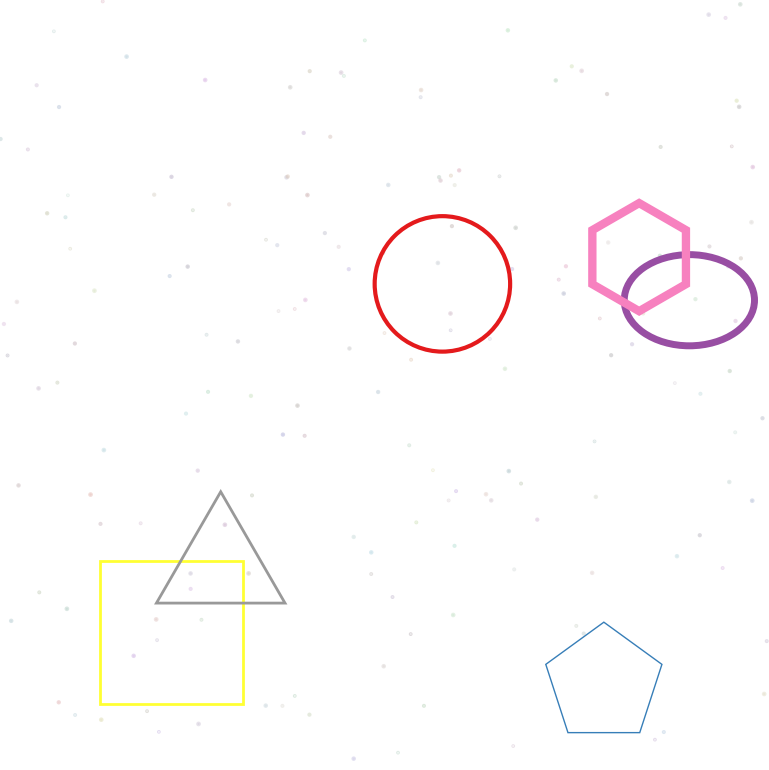[{"shape": "circle", "thickness": 1.5, "radius": 0.44, "center": [0.575, 0.631]}, {"shape": "pentagon", "thickness": 0.5, "radius": 0.4, "center": [0.784, 0.113]}, {"shape": "oval", "thickness": 2.5, "radius": 0.42, "center": [0.895, 0.61]}, {"shape": "square", "thickness": 1, "radius": 0.46, "center": [0.223, 0.178]}, {"shape": "hexagon", "thickness": 3, "radius": 0.35, "center": [0.83, 0.666]}, {"shape": "triangle", "thickness": 1, "radius": 0.48, "center": [0.287, 0.265]}]